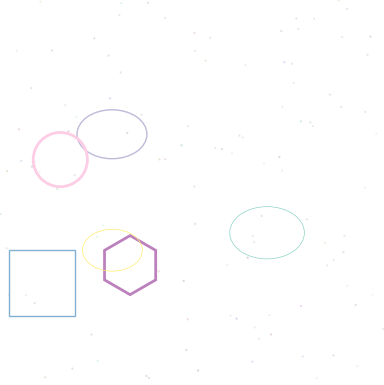[{"shape": "oval", "thickness": 0.5, "radius": 0.48, "center": [0.694, 0.395]}, {"shape": "oval", "thickness": 1, "radius": 0.45, "center": [0.291, 0.651]}, {"shape": "square", "thickness": 1, "radius": 0.43, "center": [0.108, 0.265]}, {"shape": "circle", "thickness": 2, "radius": 0.35, "center": [0.157, 0.586]}, {"shape": "hexagon", "thickness": 2, "radius": 0.38, "center": [0.338, 0.311]}, {"shape": "oval", "thickness": 0.5, "radius": 0.39, "center": [0.292, 0.35]}]